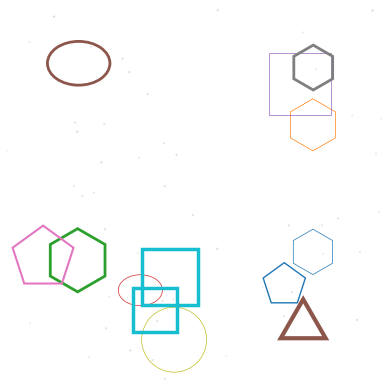[{"shape": "pentagon", "thickness": 1, "radius": 0.29, "center": [0.738, 0.26]}, {"shape": "hexagon", "thickness": 0.5, "radius": 0.29, "center": [0.813, 0.346]}, {"shape": "hexagon", "thickness": 0.5, "radius": 0.34, "center": [0.813, 0.676]}, {"shape": "hexagon", "thickness": 2, "radius": 0.41, "center": [0.202, 0.324]}, {"shape": "oval", "thickness": 0.5, "radius": 0.29, "center": [0.365, 0.246]}, {"shape": "square", "thickness": 0.5, "radius": 0.4, "center": [0.779, 0.782]}, {"shape": "oval", "thickness": 2, "radius": 0.41, "center": [0.204, 0.836]}, {"shape": "triangle", "thickness": 3, "radius": 0.34, "center": [0.788, 0.155]}, {"shape": "pentagon", "thickness": 1.5, "radius": 0.42, "center": [0.112, 0.331]}, {"shape": "hexagon", "thickness": 2, "radius": 0.29, "center": [0.814, 0.825]}, {"shape": "circle", "thickness": 0.5, "radius": 0.42, "center": [0.452, 0.118]}, {"shape": "square", "thickness": 2.5, "radius": 0.36, "center": [0.441, 0.282]}, {"shape": "square", "thickness": 2.5, "radius": 0.29, "center": [0.402, 0.195]}]